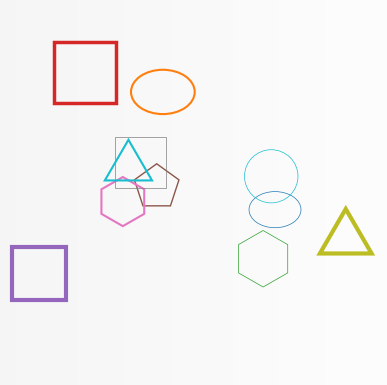[{"shape": "oval", "thickness": 0.5, "radius": 0.34, "center": [0.71, 0.455]}, {"shape": "oval", "thickness": 1.5, "radius": 0.41, "center": [0.42, 0.761]}, {"shape": "hexagon", "thickness": 0.5, "radius": 0.37, "center": [0.679, 0.328]}, {"shape": "square", "thickness": 2.5, "radius": 0.4, "center": [0.219, 0.811]}, {"shape": "square", "thickness": 3, "radius": 0.35, "center": [0.102, 0.29]}, {"shape": "pentagon", "thickness": 1, "radius": 0.3, "center": [0.404, 0.514]}, {"shape": "hexagon", "thickness": 1.5, "radius": 0.32, "center": [0.317, 0.476]}, {"shape": "square", "thickness": 0.5, "radius": 0.33, "center": [0.364, 0.578]}, {"shape": "triangle", "thickness": 3, "radius": 0.39, "center": [0.892, 0.38]}, {"shape": "triangle", "thickness": 1.5, "radius": 0.35, "center": [0.331, 0.566]}, {"shape": "circle", "thickness": 0.5, "radius": 0.35, "center": [0.7, 0.542]}]